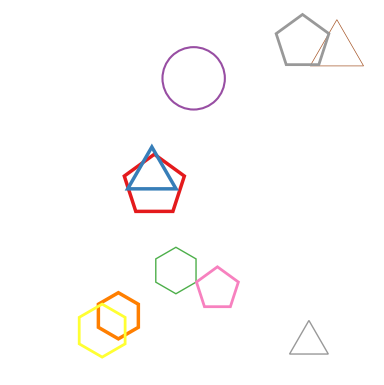[{"shape": "pentagon", "thickness": 2.5, "radius": 0.41, "center": [0.401, 0.517]}, {"shape": "triangle", "thickness": 2.5, "radius": 0.36, "center": [0.394, 0.546]}, {"shape": "hexagon", "thickness": 1, "radius": 0.3, "center": [0.457, 0.297]}, {"shape": "circle", "thickness": 1.5, "radius": 0.41, "center": [0.503, 0.797]}, {"shape": "hexagon", "thickness": 2.5, "radius": 0.3, "center": [0.307, 0.18]}, {"shape": "hexagon", "thickness": 2, "radius": 0.34, "center": [0.265, 0.141]}, {"shape": "triangle", "thickness": 0.5, "radius": 0.4, "center": [0.875, 0.869]}, {"shape": "pentagon", "thickness": 2, "radius": 0.29, "center": [0.565, 0.25]}, {"shape": "pentagon", "thickness": 2, "radius": 0.36, "center": [0.786, 0.89]}, {"shape": "triangle", "thickness": 1, "radius": 0.29, "center": [0.802, 0.11]}]